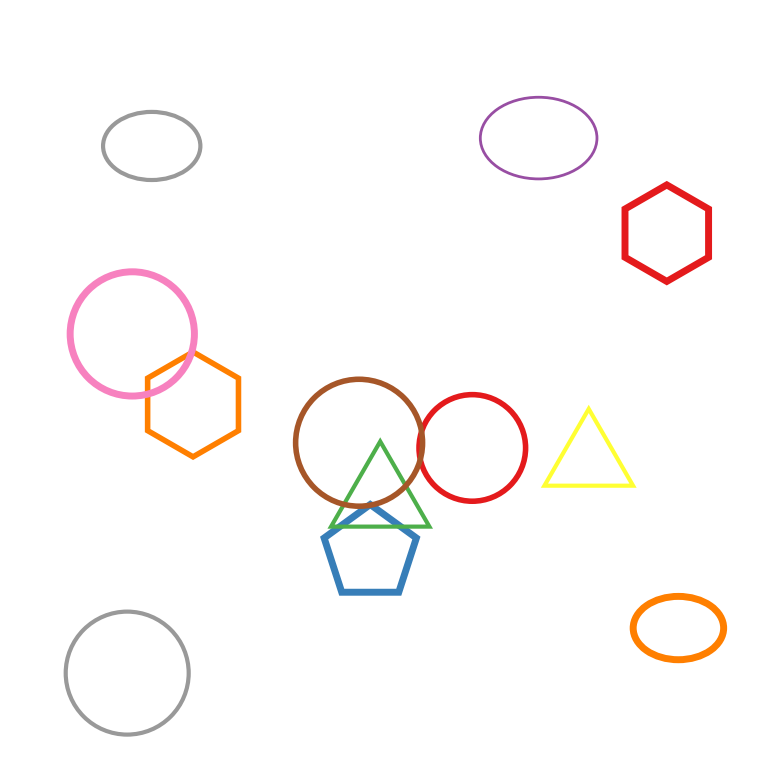[{"shape": "hexagon", "thickness": 2.5, "radius": 0.31, "center": [0.866, 0.697]}, {"shape": "circle", "thickness": 2, "radius": 0.35, "center": [0.613, 0.418]}, {"shape": "pentagon", "thickness": 2.5, "radius": 0.31, "center": [0.481, 0.282]}, {"shape": "triangle", "thickness": 1.5, "radius": 0.37, "center": [0.494, 0.353]}, {"shape": "oval", "thickness": 1, "radius": 0.38, "center": [0.7, 0.821]}, {"shape": "oval", "thickness": 2.5, "radius": 0.29, "center": [0.881, 0.184]}, {"shape": "hexagon", "thickness": 2, "radius": 0.34, "center": [0.251, 0.475]}, {"shape": "triangle", "thickness": 1.5, "radius": 0.33, "center": [0.765, 0.402]}, {"shape": "circle", "thickness": 2, "radius": 0.41, "center": [0.466, 0.425]}, {"shape": "circle", "thickness": 2.5, "radius": 0.4, "center": [0.172, 0.566]}, {"shape": "oval", "thickness": 1.5, "radius": 0.32, "center": [0.197, 0.81]}, {"shape": "circle", "thickness": 1.5, "radius": 0.4, "center": [0.165, 0.126]}]